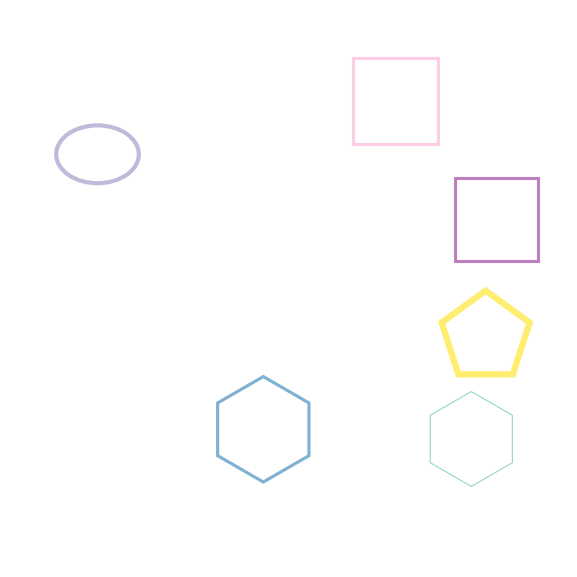[{"shape": "hexagon", "thickness": 0.5, "radius": 0.41, "center": [0.816, 0.239]}, {"shape": "oval", "thickness": 2, "radius": 0.36, "center": [0.169, 0.732]}, {"shape": "hexagon", "thickness": 1.5, "radius": 0.46, "center": [0.456, 0.256]}, {"shape": "square", "thickness": 1.5, "radius": 0.37, "center": [0.685, 0.824]}, {"shape": "square", "thickness": 1.5, "radius": 0.36, "center": [0.86, 0.62]}, {"shape": "pentagon", "thickness": 3, "radius": 0.4, "center": [0.841, 0.416]}]